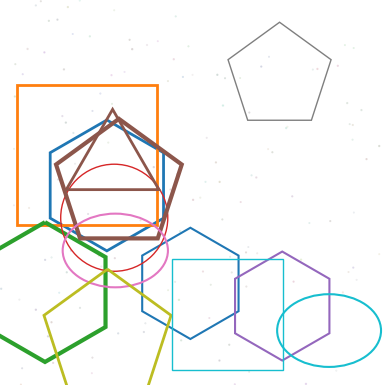[{"shape": "hexagon", "thickness": 2, "radius": 0.85, "center": [0.278, 0.518]}, {"shape": "hexagon", "thickness": 1.5, "radius": 0.72, "center": [0.494, 0.264]}, {"shape": "square", "thickness": 2, "radius": 0.91, "center": [0.226, 0.597]}, {"shape": "hexagon", "thickness": 3, "radius": 0.91, "center": [0.117, 0.241]}, {"shape": "circle", "thickness": 1, "radius": 0.7, "center": [0.297, 0.434]}, {"shape": "hexagon", "thickness": 1.5, "radius": 0.71, "center": [0.733, 0.205]}, {"shape": "pentagon", "thickness": 3, "radius": 0.86, "center": [0.309, 0.52]}, {"shape": "triangle", "thickness": 2, "radius": 0.69, "center": [0.292, 0.577]}, {"shape": "oval", "thickness": 1.5, "radius": 0.68, "center": [0.299, 0.349]}, {"shape": "pentagon", "thickness": 1, "radius": 0.7, "center": [0.726, 0.802]}, {"shape": "pentagon", "thickness": 2, "radius": 0.87, "center": [0.279, 0.127]}, {"shape": "oval", "thickness": 1.5, "radius": 0.67, "center": [0.855, 0.141]}, {"shape": "square", "thickness": 1, "radius": 0.72, "center": [0.591, 0.183]}]